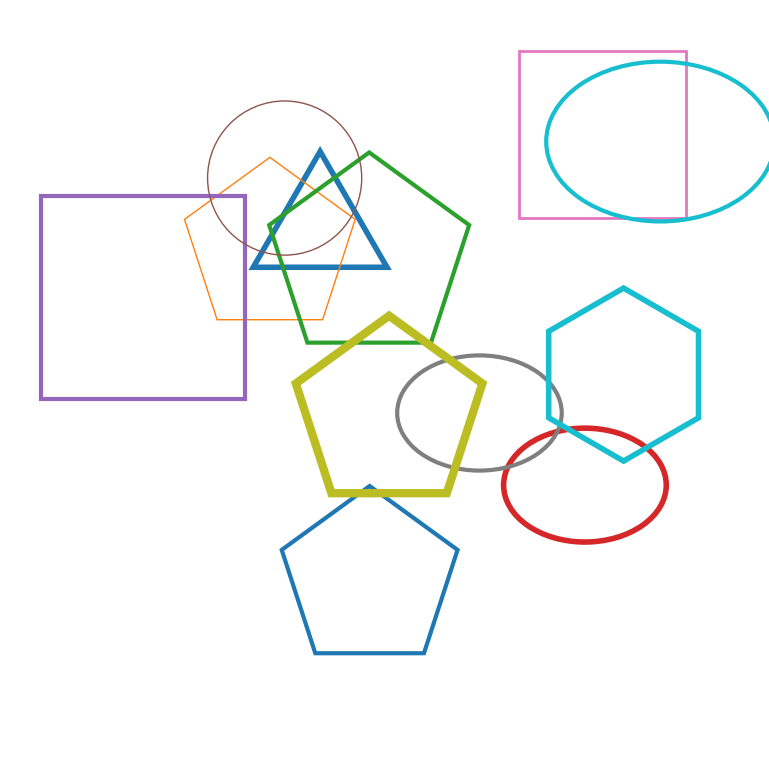[{"shape": "pentagon", "thickness": 1.5, "radius": 0.6, "center": [0.48, 0.249]}, {"shape": "triangle", "thickness": 2, "radius": 0.5, "center": [0.416, 0.703]}, {"shape": "pentagon", "thickness": 0.5, "radius": 0.58, "center": [0.35, 0.679]}, {"shape": "pentagon", "thickness": 1.5, "radius": 0.68, "center": [0.479, 0.665]}, {"shape": "oval", "thickness": 2, "radius": 0.53, "center": [0.76, 0.37]}, {"shape": "square", "thickness": 1.5, "radius": 0.66, "center": [0.186, 0.613]}, {"shape": "circle", "thickness": 0.5, "radius": 0.5, "center": [0.37, 0.769]}, {"shape": "square", "thickness": 1, "radius": 0.54, "center": [0.782, 0.826]}, {"shape": "oval", "thickness": 1.5, "radius": 0.53, "center": [0.623, 0.464]}, {"shape": "pentagon", "thickness": 3, "radius": 0.64, "center": [0.505, 0.463]}, {"shape": "oval", "thickness": 1.5, "radius": 0.74, "center": [0.858, 0.816]}, {"shape": "hexagon", "thickness": 2, "radius": 0.56, "center": [0.81, 0.514]}]